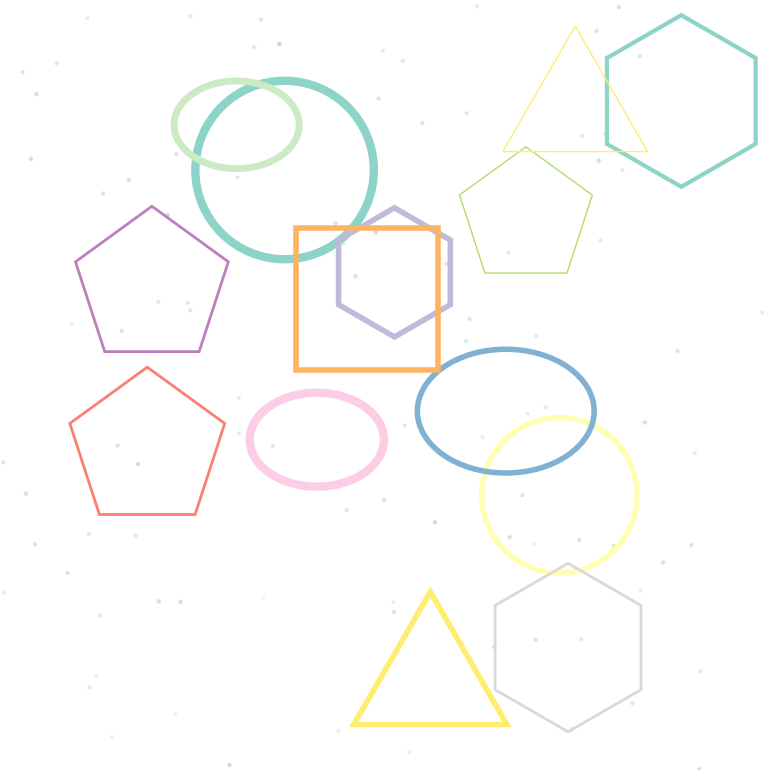[{"shape": "hexagon", "thickness": 1.5, "radius": 0.56, "center": [0.885, 0.869]}, {"shape": "circle", "thickness": 3, "radius": 0.58, "center": [0.37, 0.779]}, {"shape": "circle", "thickness": 2, "radius": 0.5, "center": [0.727, 0.357]}, {"shape": "hexagon", "thickness": 2, "radius": 0.42, "center": [0.512, 0.646]}, {"shape": "pentagon", "thickness": 1, "radius": 0.53, "center": [0.191, 0.417]}, {"shape": "oval", "thickness": 2, "radius": 0.57, "center": [0.657, 0.466]}, {"shape": "square", "thickness": 2, "radius": 0.46, "center": [0.476, 0.612]}, {"shape": "pentagon", "thickness": 0.5, "radius": 0.45, "center": [0.683, 0.719]}, {"shape": "oval", "thickness": 3, "radius": 0.44, "center": [0.411, 0.429]}, {"shape": "hexagon", "thickness": 1, "radius": 0.55, "center": [0.738, 0.159]}, {"shape": "pentagon", "thickness": 1, "radius": 0.52, "center": [0.197, 0.628]}, {"shape": "oval", "thickness": 2.5, "radius": 0.41, "center": [0.307, 0.838]}, {"shape": "triangle", "thickness": 2, "radius": 0.57, "center": [0.559, 0.117]}, {"shape": "triangle", "thickness": 0.5, "radius": 0.54, "center": [0.747, 0.857]}]